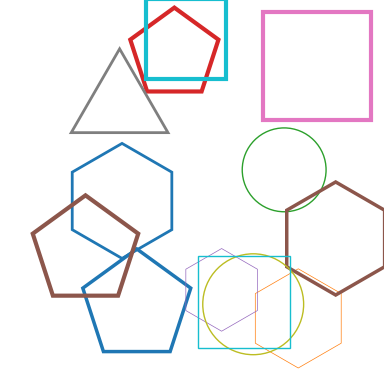[{"shape": "pentagon", "thickness": 2.5, "radius": 0.74, "center": [0.355, 0.206]}, {"shape": "hexagon", "thickness": 2, "radius": 0.75, "center": [0.317, 0.478]}, {"shape": "hexagon", "thickness": 0.5, "radius": 0.64, "center": [0.775, 0.173]}, {"shape": "circle", "thickness": 1, "radius": 0.54, "center": [0.738, 0.559]}, {"shape": "pentagon", "thickness": 3, "radius": 0.6, "center": [0.453, 0.86]}, {"shape": "hexagon", "thickness": 0.5, "radius": 0.54, "center": [0.576, 0.247]}, {"shape": "hexagon", "thickness": 2.5, "radius": 0.73, "center": [0.872, 0.381]}, {"shape": "pentagon", "thickness": 3, "radius": 0.72, "center": [0.222, 0.349]}, {"shape": "square", "thickness": 3, "radius": 0.7, "center": [0.823, 0.828]}, {"shape": "triangle", "thickness": 2, "radius": 0.73, "center": [0.311, 0.728]}, {"shape": "circle", "thickness": 1, "radius": 0.66, "center": [0.658, 0.21]}, {"shape": "square", "thickness": 1, "radius": 0.6, "center": [0.633, 0.215]}, {"shape": "square", "thickness": 3, "radius": 0.52, "center": [0.484, 0.898]}]